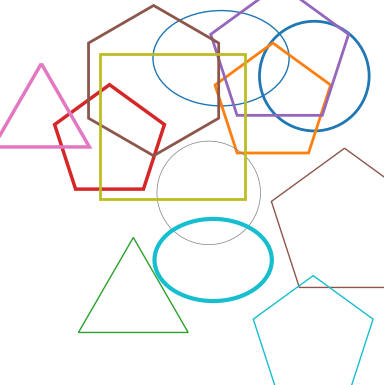[{"shape": "circle", "thickness": 2, "radius": 0.71, "center": [0.816, 0.802]}, {"shape": "oval", "thickness": 1, "radius": 0.88, "center": [0.574, 0.849]}, {"shape": "pentagon", "thickness": 2, "radius": 0.79, "center": [0.709, 0.73]}, {"shape": "triangle", "thickness": 1, "radius": 0.82, "center": [0.346, 0.219]}, {"shape": "pentagon", "thickness": 2.5, "radius": 0.75, "center": [0.284, 0.63]}, {"shape": "pentagon", "thickness": 2, "radius": 0.94, "center": [0.726, 0.853]}, {"shape": "pentagon", "thickness": 1, "radius": 1.0, "center": [0.895, 0.415]}, {"shape": "hexagon", "thickness": 2, "radius": 0.98, "center": [0.399, 0.791]}, {"shape": "triangle", "thickness": 2.5, "radius": 0.72, "center": [0.107, 0.69]}, {"shape": "circle", "thickness": 0.5, "radius": 0.67, "center": [0.542, 0.499]}, {"shape": "square", "thickness": 2, "radius": 0.94, "center": [0.448, 0.671]}, {"shape": "pentagon", "thickness": 1, "radius": 0.82, "center": [0.813, 0.12]}, {"shape": "oval", "thickness": 3, "radius": 0.76, "center": [0.554, 0.325]}]